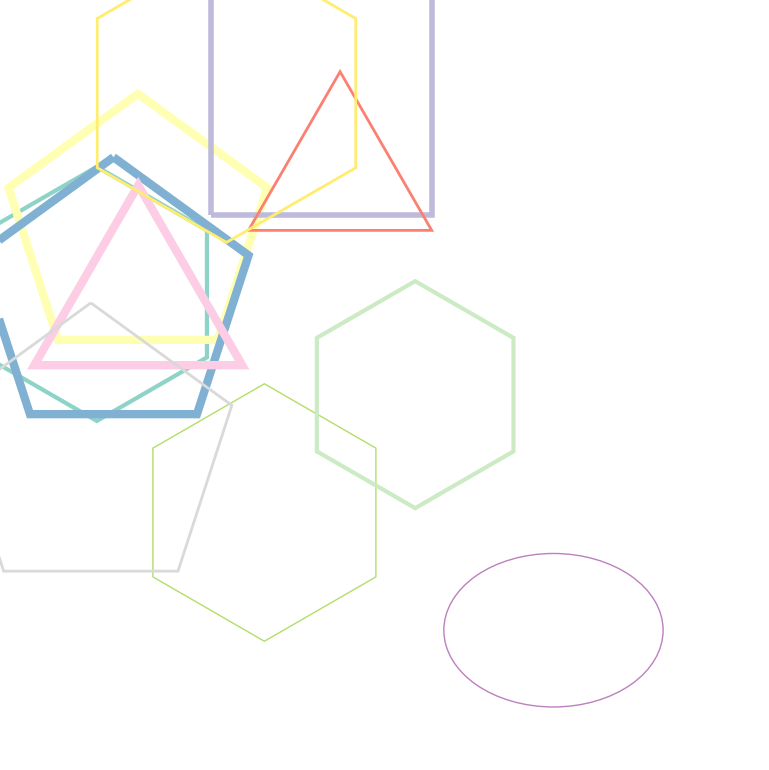[{"shape": "hexagon", "thickness": 1.5, "radius": 0.83, "center": [0.126, 0.618]}, {"shape": "pentagon", "thickness": 3, "radius": 0.88, "center": [0.179, 0.702]}, {"shape": "square", "thickness": 2, "radius": 0.72, "center": [0.418, 0.865]}, {"shape": "triangle", "thickness": 1, "radius": 0.69, "center": [0.442, 0.77]}, {"shape": "pentagon", "thickness": 3, "radius": 0.92, "center": [0.147, 0.611]}, {"shape": "hexagon", "thickness": 0.5, "radius": 0.84, "center": [0.343, 0.334]}, {"shape": "triangle", "thickness": 3, "radius": 0.78, "center": [0.18, 0.604]}, {"shape": "pentagon", "thickness": 1, "radius": 0.96, "center": [0.118, 0.414]}, {"shape": "oval", "thickness": 0.5, "radius": 0.71, "center": [0.719, 0.182]}, {"shape": "hexagon", "thickness": 1.5, "radius": 0.74, "center": [0.539, 0.487]}, {"shape": "hexagon", "thickness": 1, "radius": 0.97, "center": [0.294, 0.879]}]